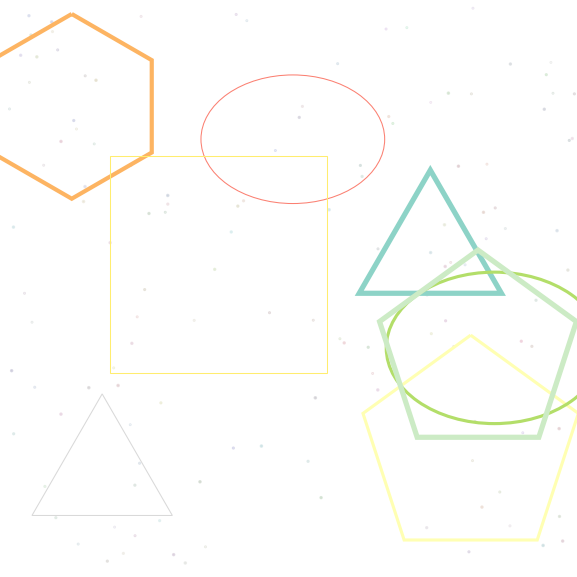[{"shape": "triangle", "thickness": 2.5, "radius": 0.71, "center": [0.745, 0.562]}, {"shape": "pentagon", "thickness": 1.5, "radius": 0.98, "center": [0.815, 0.223]}, {"shape": "oval", "thickness": 0.5, "radius": 0.8, "center": [0.507, 0.758]}, {"shape": "hexagon", "thickness": 2, "radius": 0.8, "center": [0.124, 0.815]}, {"shape": "oval", "thickness": 1.5, "radius": 0.94, "center": [0.856, 0.397]}, {"shape": "triangle", "thickness": 0.5, "radius": 0.7, "center": [0.177, 0.177]}, {"shape": "pentagon", "thickness": 2.5, "radius": 0.9, "center": [0.828, 0.387]}, {"shape": "square", "thickness": 0.5, "radius": 0.94, "center": [0.378, 0.54]}]